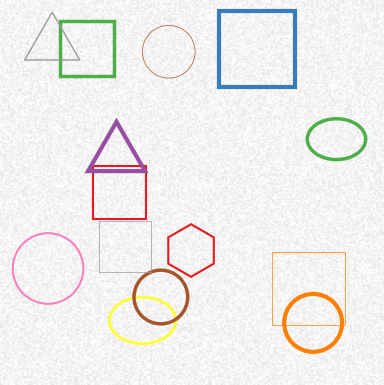[{"shape": "hexagon", "thickness": 1.5, "radius": 0.34, "center": [0.496, 0.349]}, {"shape": "square", "thickness": 1.5, "radius": 0.35, "center": [0.31, 0.501]}, {"shape": "square", "thickness": 3, "radius": 0.49, "center": [0.667, 0.872]}, {"shape": "oval", "thickness": 2.5, "radius": 0.38, "center": [0.874, 0.639]}, {"shape": "square", "thickness": 2.5, "radius": 0.35, "center": [0.226, 0.874]}, {"shape": "triangle", "thickness": 3, "radius": 0.43, "center": [0.303, 0.598]}, {"shape": "circle", "thickness": 3, "radius": 0.38, "center": [0.813, 0.161]}, {"shape": "square", "thickness": 0.5, "radius": 0.48, "center": [0.802, 0.251]}, {"shape": "oval", "thickness": 2, "radius": 0.43, "center": [0.37, 0.168]}, {"shape": "circle", "thickness": 2.5, "radius": 0.35, "center": [0.418, 0.229]}, {"shape": "circle", "thickness": 0.5, "radius": 0.34, "center": [0.438, 0.866]}, {"shape": "circle", "thickness": 1.5, "radius": 0.46, "center": [0.125, 0.303]}, {"shape": "square", "thickness": 0.5, "radius": 0.33, "center": [0.325, 0.359]}, {"shape": "triangle", "thickness": 1, "radius": 0.41, "center": [0.136, 0.885]}]